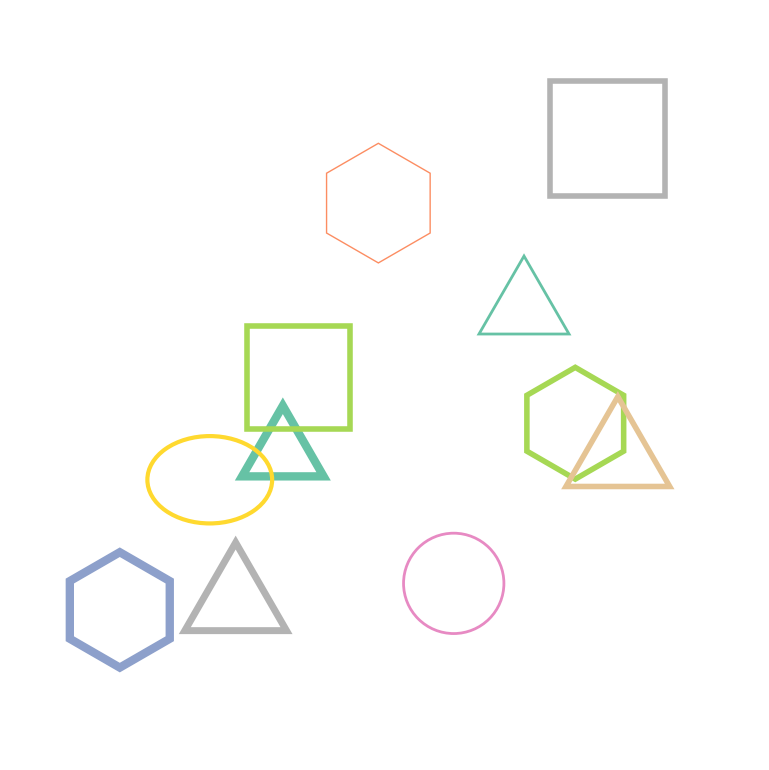[{"shape": "triangle", "thickness": 1, "radius": 0.34, "center": [0.681, 0.6]}, {"shape": "triangle", "thickness": 3, "radius": 0.31, "center": [0.367, 0.412]}, {"shape": "hexagon", "thickness": 0.5, "radius": 0.39, "center": [0.491, 0.736]}, {"shape": "hexagon", "thickness": 3, "radius": 0.37, "center": [0.156, 0.208]}, {"shape": "circle", "thickness": 1, "radius": 0.33, "center": [0.589, 0.242]}, {"shape": "hexagon", "thickness": 2, "radius": 0.36, "center": [0.747, 0.45]}, {"shape": "square", "thickness": 2, "radius": 0.33, "center": [0.388, 0.51]}, {"shape": "oval", "thickness": 1.5, "radius": 0.41, "center": [0.272, 0.377]}, {"shape": "triangle", "thickness": 2, "radius": 0.39, "center": [0.802, 0.407]}, {"shape": "square", "thickness": 2, "radius": 0.37, "center": [0.789, 0.82]}, {"shape": "triangle", "thickness": 2.5, "radius": 0.38, "center": [0.306, 0.219]}]